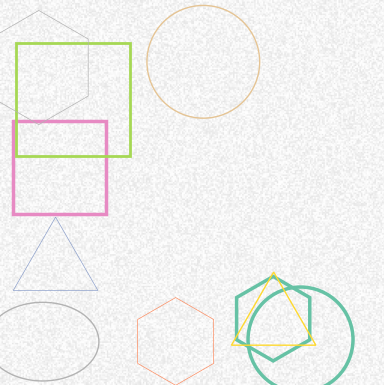[{"shape": "circle", "thickness": 2.5, "radius": 0.68, "center": [0.781, 0.118]}, {"shape": "hexagon", "thickness": 2.5, "radius": 0.55, "center": [0.71, 0.172]}, {"shape": "hexagon", "thickness": 0.5, "radius": 0.57, "center": [0.456, 0.113]}, {"shape": "triangle", "thickness": 0.5, "radius": 0.63, "center": [0.144, 0.309]}, {"shape": "square", "thickness": 2.5, "radius": 0.6, "center": [0.155, 0.565]}, {"shape": "square", "thickness": 2, "radius": 0.74, "center": [0.189, 0.742]}, {"shape": "triangle", "thickness": 1, "radius": 0.63, "center": [0.711, 0.167]}, {"shape": "circle", "thickness": 1, "radius": 0.73, "center": [0.528, 0.839]}, {"shape": "hexagon", "thickness": 0.5, "radius": 0.74, "center": [0.101, 0.825]}, {"shape": "oval", "thickness": 1, "radius": 0.73, "center": [0.111, 0.113]}]